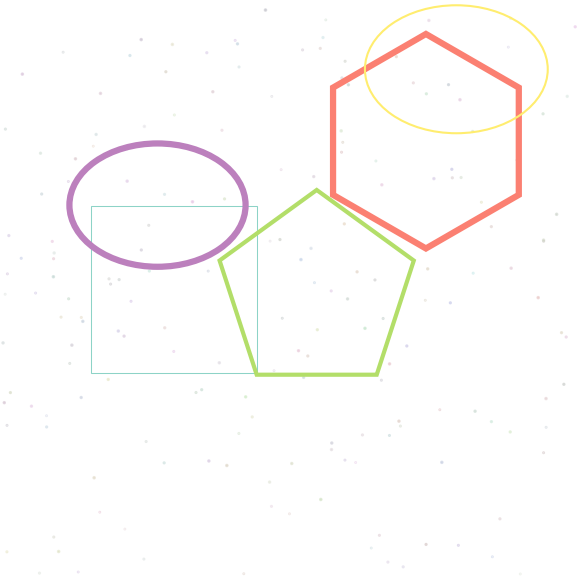[{"shape": "square", "thickness": 0.5, "radius": 0.72, "center": [0.301, 0.497]}, {"shape": "hexagon", "thickness": 3, "radius": 0.93, "center": [0.738, 0.755]}, {"shape": "pentagon", "thickness": 2, "radius": 0.88, "center": [0.548, 0.493]}, {"shape": "oval", "thickness": 3, "radius": 0.76, "center": [0.273, 0.644]}, {"shape": "oval", "thickness": 1, "radius": 0.79, "center": [0.79, 0.879]}]